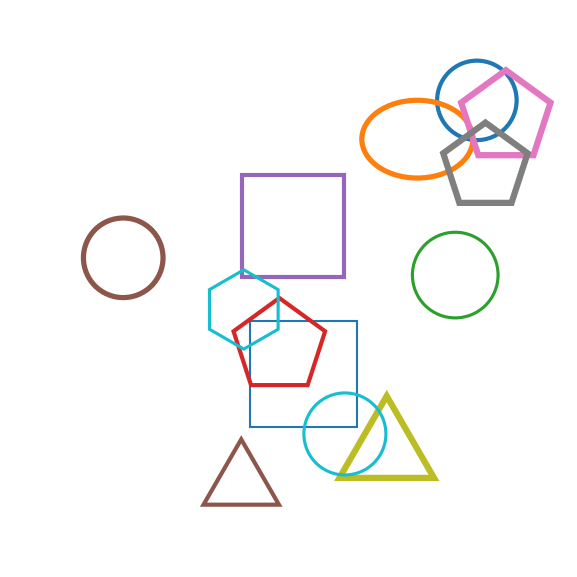[{"shape": "square", "thickness": 1, "radius": 0.46, "center": [0.526, 0.352]}, {"shape": "circle", "thickness": 2, "radius": 0.34, "center": [0.826, 0.825]}, {"shape": "oval", "thickness": 2.5, "radius": 0.48, "center": [0.723, 0.758]}, {"shape": "circle", "thickness": 1.5, "radius": 0.37, "center": [0.788, 0.523]}, {"shape": "pentagon", "thickness": 2, "radius": 0.42, "center": [0.484, 0.4]}, {"shape": "square", "thickness": 2, "radius": 0.44, "center": [0.508, 0.608]}, {"shape": "circle", "thickness": 2.5, "radius": 0.34, "center": [0.213, 0.553]}, {"shape": "triangle", "thickness": 2, "radius": 0.38, "center": [0.418, 0.163]}, {"shape": "pentagon", "thickness": 3, "radius": 0.41, "center": [0.876, 0.796]}, {"shape": "pentagon", "thickness": 3, "radius": 0.38, "center": [0.841, 0.71]}, {"shape": "triangle", "thickness": 3, "radius": 0.47, "center": [0.67, 0.219]}, {"shape": "hexagon", "thickness": 1.5, "radius": 0.34, "center": [0.422, 0.463]}, {"shape": "circle", "thickness": 1.5, "radius": 0.36, "center": [0.597, 0.248]}]